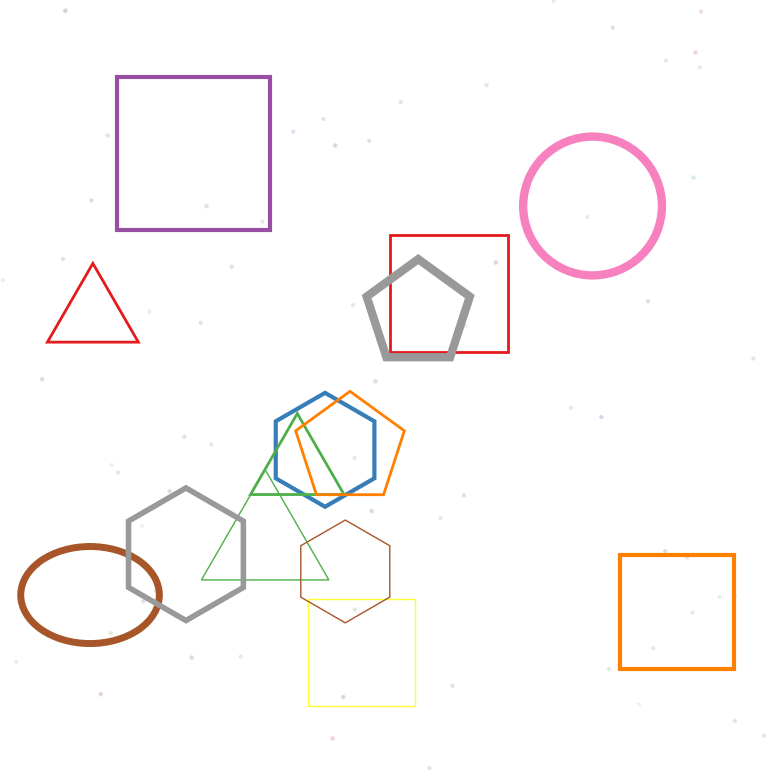[{"shape": "square", "thickness": 1, "radius": 0.38, "center": [0.583, 0.619]}, {"shape": "triangle", "thickness": 1, "radius": 0.34, "center": [0.121, 0.59]}, {"shape": "hexagon", "thickness": 1.5, "radius": 0.37, "center": [0.422, 0.416]}, {"shape": "triangle", "thickness": 0.5, "radius": 0.48, "center": [0.344, 0.295]}, {"shape": "triangle", "thickness": 1, "radius": 0.35, "center": [0.386, 0.393]}, {"shape": "square", "thickness": 1.5, "radius": 0.5, "center": [0.251, 0.801]}, {"shape": "square", "thickness": 1.5, "radius": 0.37, "center": [0.88, 0.205]}, {"shape": "pentagon", "thickness": 1, "radius": 0.37, "center": [0.455, 0.418]}, {"shape": "square", "thickness": 0.5, "radius": 0.35, "center": [0.469, 0.153]}, {"shape": "oval", "thickness": 2.5, "radius": 0.45, "center": [0.117, 0.227]}, {"shape": "hexagon", "thickness": 0.5, "radius": 0.33, "center": [0.448, 0.258]}, {"shape": "circle", "thickness": 3, "radius": 0.45, "center": [0.77, 0.732]}, {"shape": "hexagon", "thickness": 2, "radius": 0.43, "center": [0.241, 0.28]}, {"shape": "pentagon", "thickness": 3, "radius": 0.35, "center": [0.543, 0.593]}]